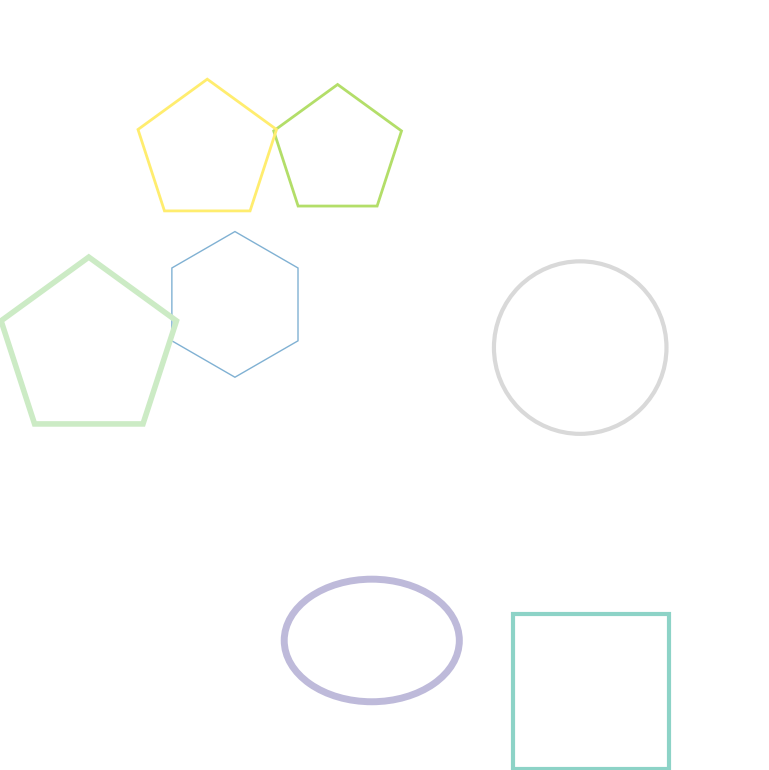[{"shape": "square", "thickness": 1.5, "radius": 0.5, "center": [0.768, 0.101]}, {"shape": "oval", "thickness": 2.5, "radius": 0.57, "center": [0.483, 0.168]}, {"shape": "hexagon", "thickness": 0.5, "radius": 0.47, "center": [0.305, 0.605]}, {"shape": "pentagon", "thickness": 1, "radius": 0.44, "center": [0.438, 0.803]}, {"shape": "circle", "thickness": 1.5, "radius": 0.56, "center": [0.754, 0.549]}, {"shape": "pentagon", "thickness": 2, "radius": 0.6, "center": [0.115, 0.546]}, {"shape": "pentagon", "thickness": 1, "radius": 0.47, "center": [0.269, 0.803]}]